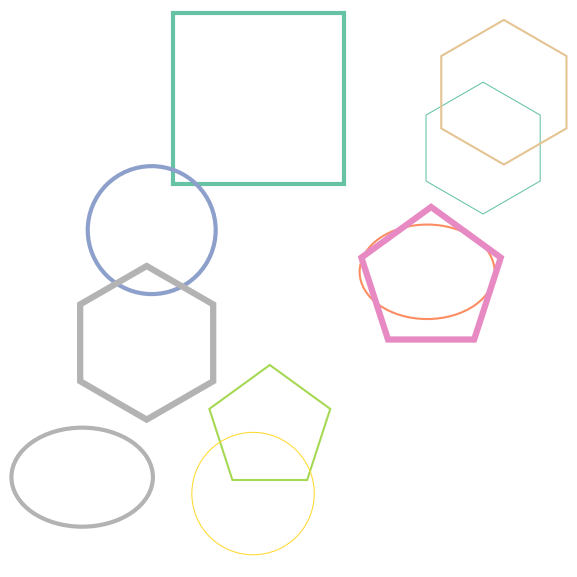[{"shape": "hexagon", "thickness": 0.5, "radius": 0.57, "center": [0.837, 0.743]}, {"shape": "square", "thickness": 2, "radius": 0.74, "center": [0.448, 0.829]}, {"shape": "oval", "thickness": 1, "radius": 0.58, "center": [0.74, 0.528]}, {"shape": "circle", "thickness": 2, "radius": 0.55, "center": [0.263, 0.601]}, {"shape": "pentagon", "thickness": 3, "radius": 0.63, "center": [0.746, 0.514]}, {"shape": "pentagon", "thickness": 1, "radius": 0.55, "center": [0.467, 0.257]}, {"shape": "circle", "thickness": 0.5, "radius": 0.53, "center": [0.438, 0.144]}, {"shape": "hexagon", "thickness": 1, "radius": 0.63, "center": [0.873, 0.839]}, {"shape": "hexagon", "thickness": 3, "radius": 0.66, "center": [0.254, 0.406]}, {"shape": "oval", "thickness": 2, "radius": 0.61, "center": [0.142, 0.173]}]